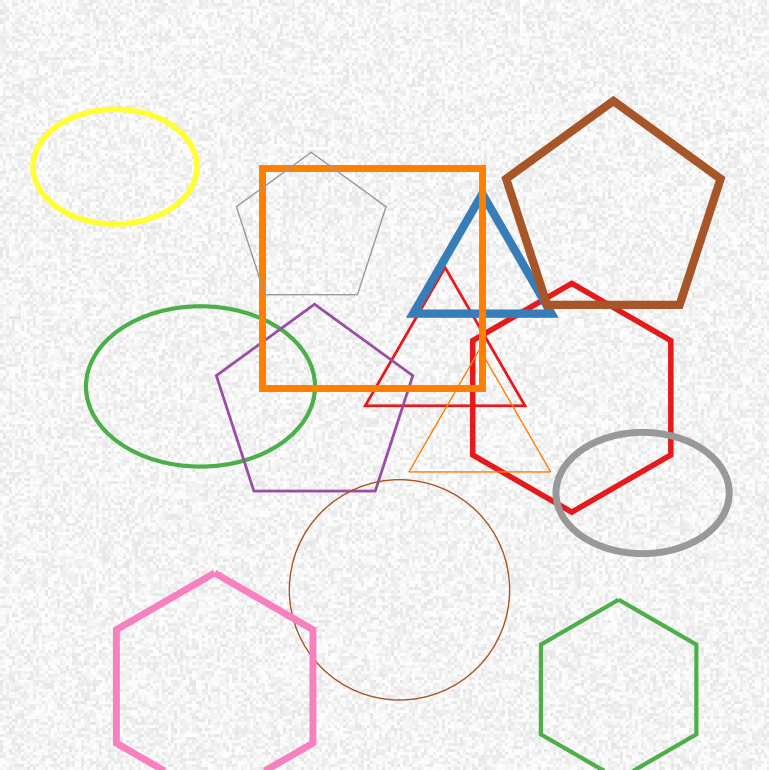[{"shape": "hexagon", "thickness": 2, "radius": 0.74, "center": [0.743, 0.483]}, {"shape": "triangle", "thickness": 1, "radius": 0.6, "center": [0.578, 0.533]}, {"shape": "triangle", "thickness": 3, "radius": 0.52, "center": [0.626, 0.645]}, {"shape": "oval", "thickness": 1.5, "radius": 0.74, "center": [0.26, 0.498]}, {"shape": "hexagon", "thickness": 1.5, "radius": 0.58, "center": [0.803, 0.105]}, {"shape": "pentagon", "thickness": 1, "radius": 0.67, "center": [0.409, 0.471]}, {"shape": "triangle", "thickness": 0.5, "radius": 0.53, "center": [0.623, 0.44]}, {"shape": "square", "thickness": 2.5, "radius": 0.71, "center": [0.483, 0.639]}, {"shape": "oval", "thickness": 2, "radius": 0.53, "center": [0.149, 0.784]}, {"shape": "circle", "thickness": 0.5, "radius": 0.72, "center": [0.519, 0.234]}, {"shape": "pentagon", "thickness": 3, "radius": 0.73, "center": [0.797, 0.723]}, {"shape": "hexagon", "thickness": 2.5, "radius": 0.74, "center": [0.279, 0.109]}, {"shape": "pentagon", "thickness": 0.5, "radius": 0.51, "center": [0.404, 0.7]}, {"shape": "oval", "thickness": 2.5, "radius": 0.56, "center": [0.835, 0.36]}]